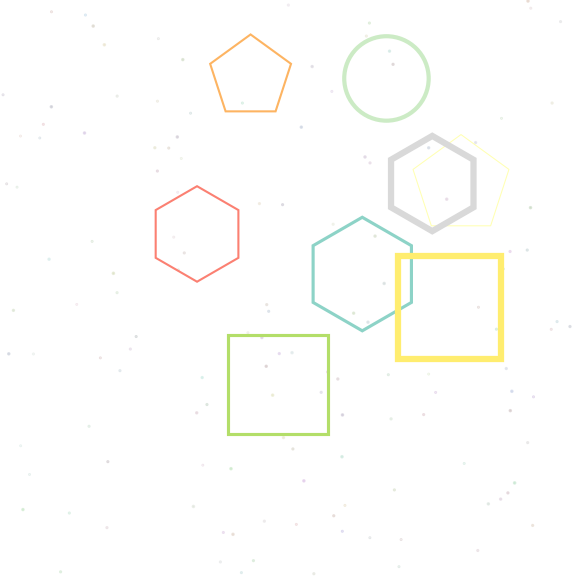[{"shape": "hexagon", "thickness": 1.5, "radius": 0.49, "center": [0.627, 0.525]}, {"shape": "pentagon", "thickness": 0.5, "radius": 0.44, "center": [0.798, 0.679]}, {"shape": "hexagon", "thickness": 1, "radius": 0.41, "center": [0.341, 0.594]}, {"shape": "pentagon", "thickness": 1, "radius": 0.37, "center": [0.434, 0.866]}, {"shape": "square", "thickness": 1.5, "radius": 0.43, "center": [0.482, 0.333]}, {"shape": "hexagon", "thickness": 3, "radius": 0.41, "center": [0.749, 0.681]}, {"shape": "circle", "thickness": 2, "radius": 0.37, "center": [0.669, 0.863]}, {"shape": "square", "thickness": 3, "radius": 0.45, "center": [0.778, 0.467]}]